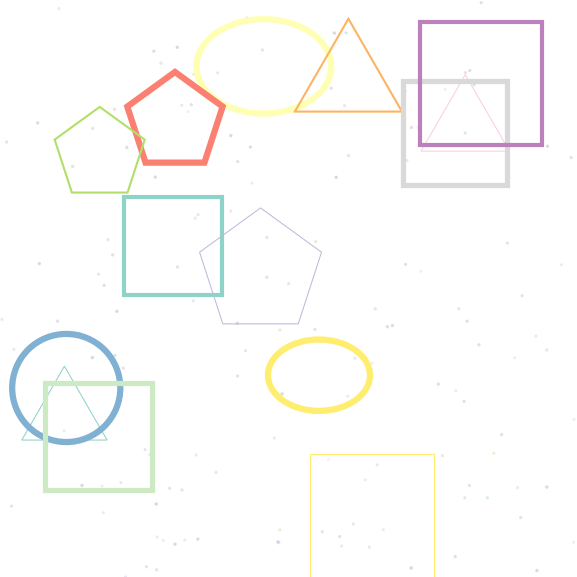[{"shape": "square", "thickness": 2, "radius": 0.43, "center": [0.3, 0.574]}, {"shape": "triangle", "thickness": 0.5, "radius": 0.43, "center": [0.112, 0.28]}, {"shape": "oval", "thickness": 3, "radius": 0.58, "center": [0.457, 0.884]}, {"shape": "pentagon", "thickness": 0.5, "radius": 0.56, "center": [0.451, 0.528]}, {"shape": "pentagon", "thickness": 3, "radius": 0.43, "center": [0.303, 0.788]}, {"shape": "circle", "thickness": 3, "radius": 0.47, "center": [0.115, 0.327]}, {"shape": "triangle", "thickness": 1, "radius": 0.54, "center": [0.603, 0.859]}, {"shape": "pentagon", "thickness": 1, "radius": 0.41, "center": [0.173, 0.732]}, {"shape": "triangle", "thickness": 0.5, "radius": 0.44, "center": [0.806, 0.782]}, {"shape": "square", "thickness": 2.5, "radius": 0.45, "center": [0.788, 0.769]}, {"shape": "square", "thickness": 2, "radius": 0.53, "center": [0.832, 0.855]}, {"shape": "square", "thickness": 2.5, "radius": 0.46, "center": [0.171, 0.244]}, {"shape": "oval", "thickness": 3, "radius": 0.44, "center": [0.552, 0.349]}, {"shape": "square", "thickness": 0.5, "radius": 0.54, "center": [0.644, 0.105]}]